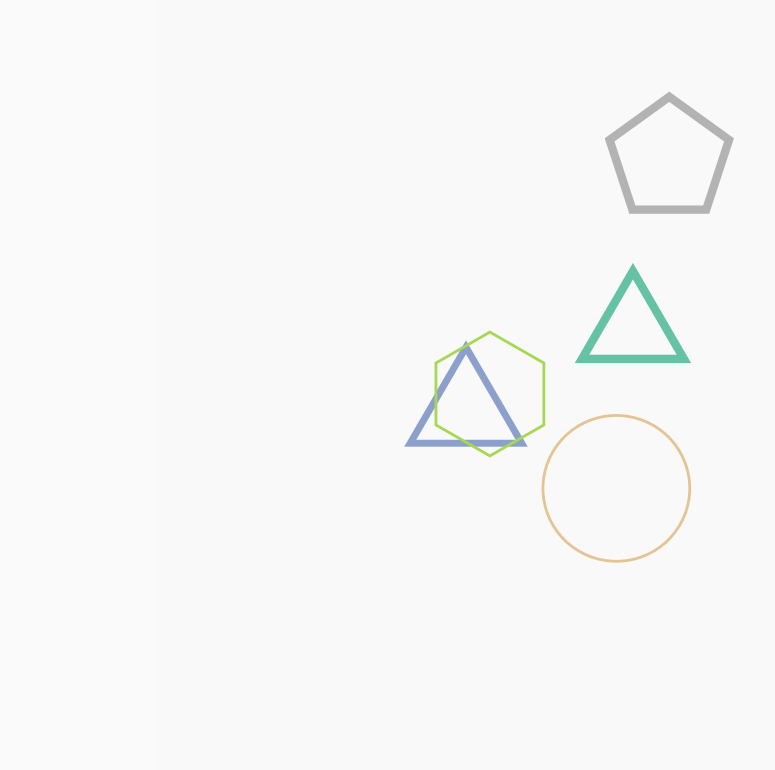[{"shape": "triangle", "thickness": 3, "radius": 0.38, "center": [0.817, 0.572]}, {"shape": "triangle", "thickness": 2.5, "radius": 0.42, "center": [0.601, 0.466]}, {"shape": "hexagon", "thickness": 1, "radius": 0.4, "center": [0.632, 0.488]}, {"shape": "circle", "thickness": 1, "radius": 0.47, "center": [0.795, 0.366]}, {"shape": "pentagon", "thickness": 3, "radius": 0.41, "center": [0.864, 0.793]}]